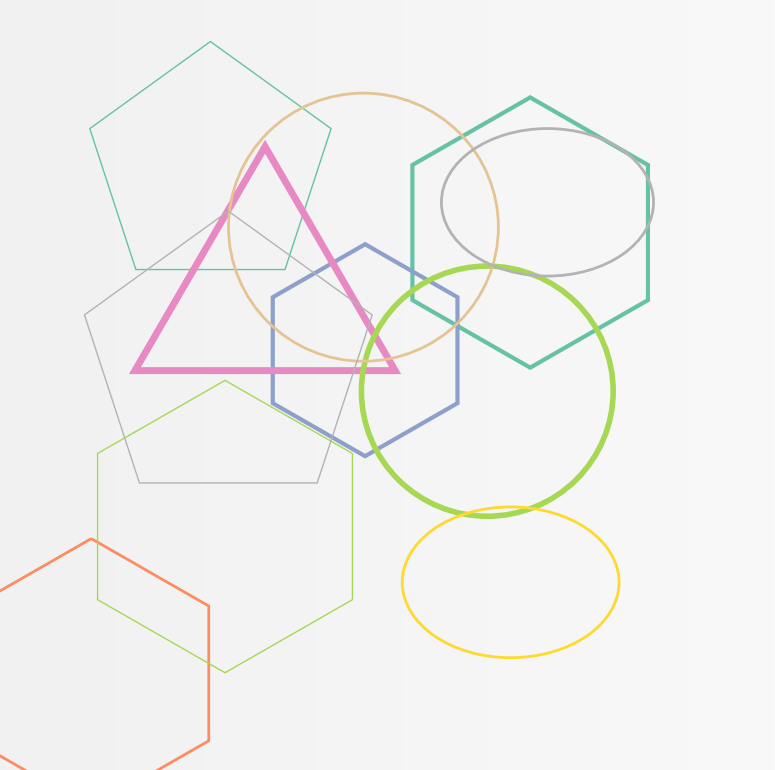[{"shape": "pentagon", "thickness": 0.5, "radius": 0.82, "center": [0.272, 0.782]}, {"shape": "hexagon", "thickness": 1.5, "radius": 0.88, "center": [0.684, 0.698]}, {"shape": "hexagon", "thickness": 1, "radius": 0.88, "center": [0.118, 0.125]}, {"shape": "hexagon", "thickness": 1.5, "radius": 0.69, "center": [0.471, 0.545]}, {"shape": "triangle", "thickness": 2.5, "radius": 0.97, "center": [0.342, 0.616]}, {"shape": "circle", "thickness": 2, "radius": 0.81, "center": [0.629, 0.492]}, {"shape": "hexagon", "thickness": 0.5, "radius": 0.95, "center": [0.29, 0.316]}, {"shape": "oval", "thickness": 1, "radius": 0.7, "center": [0.659, 0.244]}, {"shape": "circle", "thickness": 1, "radius": 0.87, "center": [0.469, 0.705]}, {"shape": "oval", "thickness": 1, "radius": 0.68, "center": [0.706, 0.737]}, {"shape": "pentagon", "thickness": 0.5, "radius": 0.98, "center": [0.295, 0.531]}]